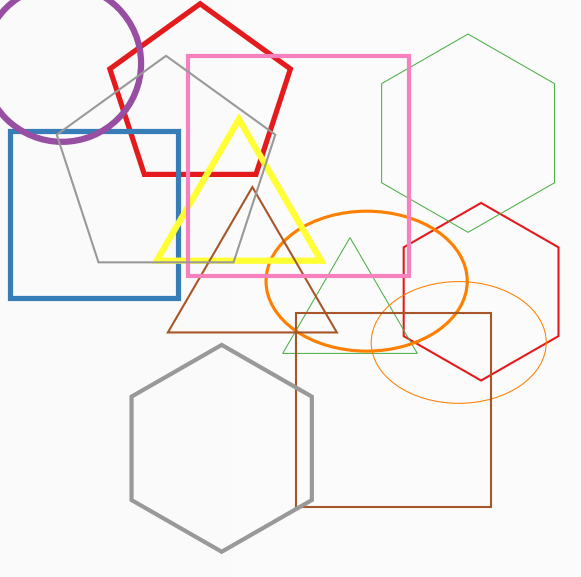[{"shape": "pentagon", "thickness": 2.5, "radius": 0.82, "center": [0.344, 0.829]}, {"shape": "hexagon", "thickness": 1, "radius": 0.77, "center": [0.828, 0.494]}, {"shape": "square", "thickness": 2.5, "radius": 0.72, "center": [0.162, 0.628]}, {"shape": "hexagon", "thickness": 0.5, "radius": 0.86, "center": [0.805, 0.769]}, {"shape": "triangle", "thickness": 0.5, "radius": 0.67, "center": [0.602, 0.454]}, {"shape": "circle", "thickness": 3, "radius": 0.68, "center": [0.107, 0.889]}, {"shape": "oval", "thickness": 1.5, "radius": 0.87, "center": [0.631, 0.512]}, {"shape": "oval", "thickness": 0.5, "radius": 0.75, "center": [0.789, 0.406]}, {"shape": "triangle", "thickness": 3, "radius": 0.82, "center": [0.411, 0.629]}, {"shape": "triangle", "thickness": 1, "radius": 0.84, "center": [0.434, 0.507]}, {"shape": "square", "thickness": 1, "radius": 0.84, "center": [0.677, 0.289]}, {"shape": "square", "thickness": 2, "radius": 0.95, "center": [0.514, 0.711]}, {"shape": "pentagon", "thickness": 1, "radius": 0.99, "center": [0.286, 0.705]}, {"shape": "hexagon", "thickness": 2, "radius": 0.9, "center": [0.381, 0.223]}]